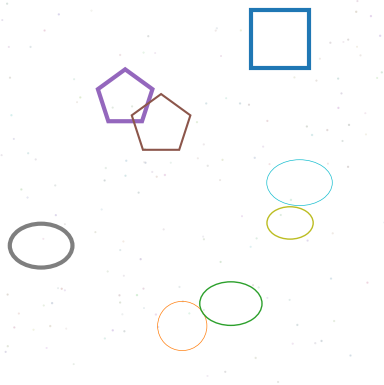[{"shape": "square", "thickness": 3, "radius": 0.38, "center": [0.728, 0.898]}, {"shape": "circle", "thickness": 0.5, "radius": 0.32, "center": [0.473, 0.153]}, {"shape": "oval", "thickness": 1, "radius": 0.4, "center": [0.6, 0.211]}, {"shape": "pentagon", "thickness": 3, "radius": 0.37, "center": [0.325, 0.745]}, {"shape": "pentagon", "thickness": 1.5, "radius": 0.4, "center": [0.418, 0.676]}, {"shape": "oval", "thickness": 3, "radius": 0.41, "center": [0.107, 0.362]}, {"shape": "oval", "thickness": 1, "radius": 0.3, "center": [0.753, 0.421]}, {"shape": "oval", "thickness": 0.5, "radius": 0.43, "center": [0.778, 0.526]}]